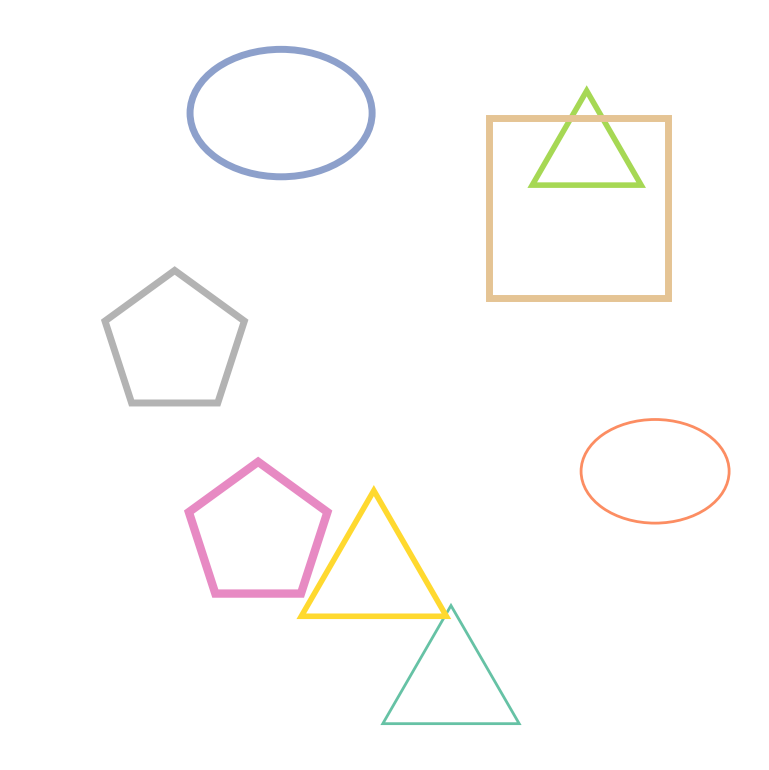[{"shape": "triangle", "thickness": 1, "radius": 0.51, "center": [0.586, 0.111]}, {"shape": "oval", "thickness": 1, "radius": 0.48, "center": [0.851, 0.388]}, {"shape": "oval", "thickness": 2.5, "radius": 0.59, "center": [0.365, 0.853]}, {"shape": "pentagon", "thickness": 3, "radius": 0.47, "center": [0.335, 0.306]}, {"shape": "triangle", "thickness": 2, "radius": 0.41, "center": [0.762, 0.8]}, {"shape": "triangle", "thickness": 2, "radius": 0.54, "center": [0.486, 0.254]}, {"shape": "square", "thickness": 2.5, "radius": 0.58, "center": [0.751, 0.73]}, {"shape": "pentagon", "thickness": 2.5, "radius": 0.48, "center": [0.227, 0.554]}]